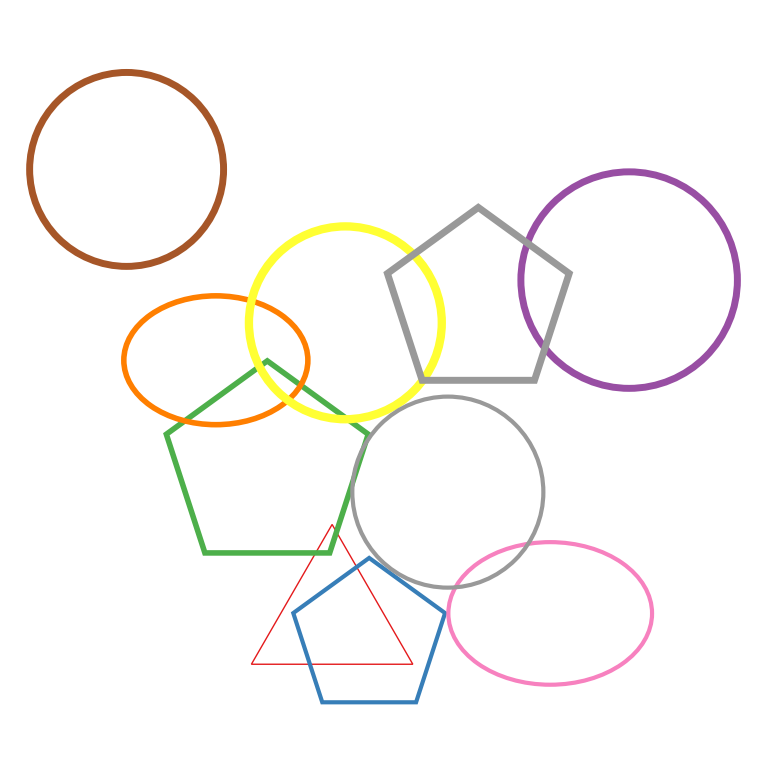[{"shape": "triangle", "thickness": 0.5, "radius": 0.61, "center": [0.431, 0.198]}, {"shape": "pentagon", "thickness": 1.5, "radius": 0.52, "center": [0.479, 0.172]}, {"shape": "pentagon", "thickness": 2, "radius": 0.69, "center": [0.347, 0.393]}, {"shape": "circle", "thickness": 2.5, "radius": 0.7, "center": [0.817, 0.636]}, {"shape": "oval", "thickness": 2, "radius": 0.6, "center": [0.28, 0.532]}, {"shape": "circle", "thickness": 3, "radius": 0.63, "center": [0.449, 0.581]}, {"shape": "circle", "thickness": 2.5, "radius": 0.63, "center": [0.164, 0.78]}, {"shape": "oval", "thickness": 1.5, "radius": 0.66, "center": [0.715, 0.203]}, {"shape": "pentagon", "thickness": 2.5, "radius": 0.62, "center": [0.621, 0.606]}, {"shape": "circle", "thickness": 1.5, "radius": 0.62, "center": [0.582, 0.361]}]